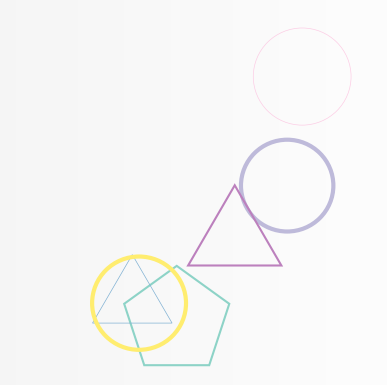[{"shape": "pentagon", "thickness": 1.5, "radius": 0.71, "center": [0.456, 0.167]}, {"shape": "circle", "thickness": 3, "radius": 0.6, "center": [0.741, 0.518]}, {"shape": "triangle", "thickness": 0.5, "radius": 0.59, "center": [0.341, 0.22]}, {"shape": "circle", "thickness": 0.5, "radius": 0.63, "center": [0.78, 0.801]}, {"shape": "triangle", "thickness": 1.5, "radius": 0.69, "center": [0.606, 0.38]}, {"shape": "circle", "thickness": 3, "radius": 0.61, "center": [0.359, 0.213]}]